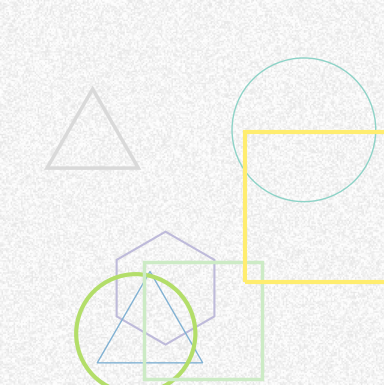[{"shape": "circle", "thickness": 1, "radius": 0.93, "center": [0.789, 0.663]}, {"shape": "hexagon", "thickness": 1.5, "radius": 0.73, "center": [0.43, 0.252]}, {"shape": "triangle", "thickness": 1, "radius": 0.79, "center": [0.39, 0.137]}, {"shape": "circle", "thickness": 3, "radius": 0.77, "center": [0.353, 0.133]}, {"shape": "triangle", "thickness": 2.5, "radius": 0.69, "center": [0.241, 0.632]}, {"shape": "square", "thickness": 2.5, "radius": 0.76, "center": [0.527, 0.168]}, {"shape": "square", "thickness": 3, "radius": 0.97, "center": [0.832, 0.462]}]